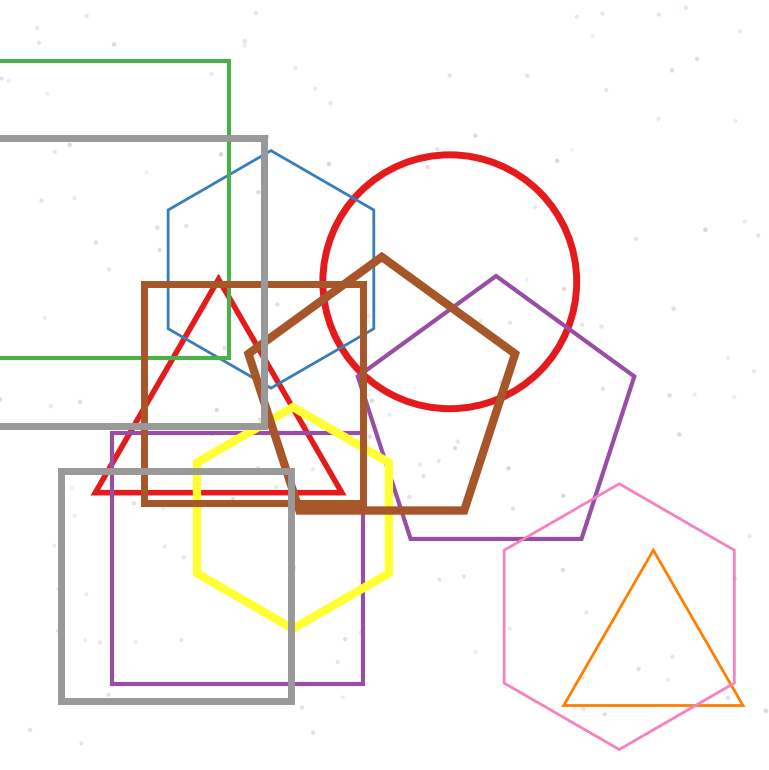[{"shape": "triangle", "thickness": 2, "radius": 0.92, "center": [0.284, 0.453]}, {"shape": "circle", "thickness": 2.5, "radius": 0.82, "center": [0.584, 0.634]}, {"shape": "hexagon", "thickness": 1, "radius": 0.77, "center": [0.352, 0.65]}, {"shape": "square", "thickness": 1.5, "radius": 0.96, "center": [0.105, 0.728]}, {"shape": "pentagon", "thickness": 1.5, "radius": 0.94, "center": [0.644, 0.453]}, {"shape": "square", "thickness": 1.5, "radius": 0.81, "center": [0.309, 0.275]}, {"shape": "triangle", "thickness": 1, "radius": 0.67, "center": [0.848, 0.151]}, {"shape": "hexagon", "thickness": 3, "radius": 0.72, "center": [0.38, 0.327]}, {"shape": "pentagon", "thickness": 3, "radius": 0.91, "center": [0.496, 0.484]}, {"shape": "square", "thickness": 2.5, "radius": 0.71, "center": [0.329, 0.489]}, {"shape": "hexagon", "thickness": 1, "radius": 0.86, "center": [0.804, 0.199]}, {"shape": "square", "thickness": 2.5, "radius": 0.75, "center": [0.228, 0.239]}, {"shape": "square", "thickness": 2.5, "radius": 0.94, "center": [0.155, 0.634]}]